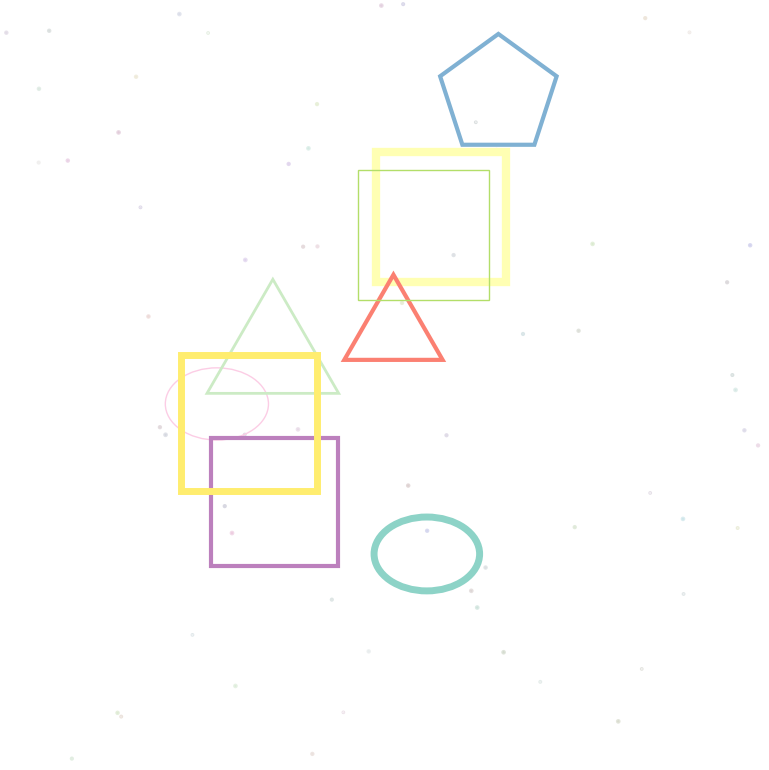[{"shape": "oval", "thickness": 2.5, "radius": 0.34, "center": [0.554, 0.281]}, {"shape": "square", "thickness": 3, "radius": 0.42, "center": [0.573, 0.718]}, {"shape": "triangle", "thickness": 1.5, "radius": 0.37, "center": [0.511, 0.569]}, {"shape": "pentagon", "thickness": 1.5, "radius": 0.4, "center": [0.647, 0.876]}, {"shape": "square", "thickness": 0.5, "radius": 0.42, "center": [0.55, 0.695]}, {"shape": "oval", "thickness": 0.5, "radius": 0.33, "center": [0.282, 0.475]}, {"shape": "square", "thickness": 1.5, "radius": 0.41, "center": [0.356, 0.348]}, {"shape": "triangle", "thickness": 1, "radius": 0.49, "center": [0.354, 0.539]}, {"shape": "square", "thickness": 2.5, "radius": 0.44, "center": [0.323, 0.451]}]